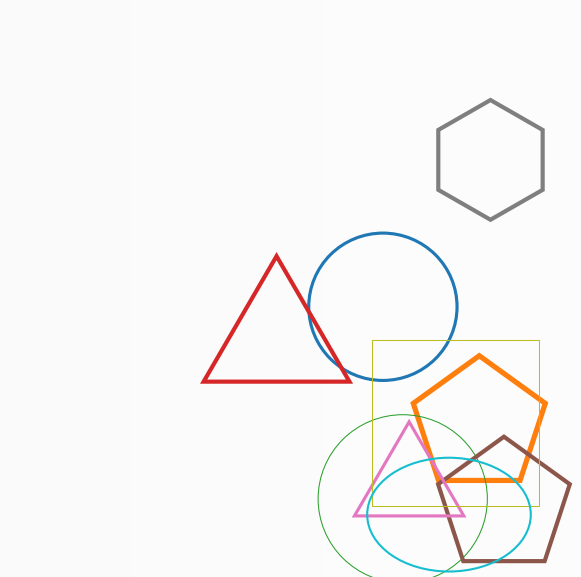[{"shape": "circle", "thickness": 1.5, "radius": 0.64, "center": [0.659, 0.468]}, {"shape": "pentagon", "thickness": 2.5, "radius": 0.6, "center": [0.825, 0.264]}, {"shape": "circle", "thickness": 0.5, "radius": 0.73, "center": [0.693, 0.135]}, {"shape": "triangle", "thickness": 2, "radius": 0.72, "center": [0.476, 0.411]}, {"shape": "pentagon", "thickness": 2, "radius": 0.6, "center": [0.867, 0.124]}, {"shape": "triangle", "thickness": 1.5, "radius": 0.54, "center": [0.704, 0.16]}, {"shape": "hexagon", "thickness": 2, "radius": 0.52, "center": [0.844, 0.722]}, {"shape": "square", "thickness": 0.5, "radius": 0.72, "center": [0.784, 0.267]}, {"shape": "oval", "thickness": 1, "radius": 0.7, "center": [0.772, 0.108]}]